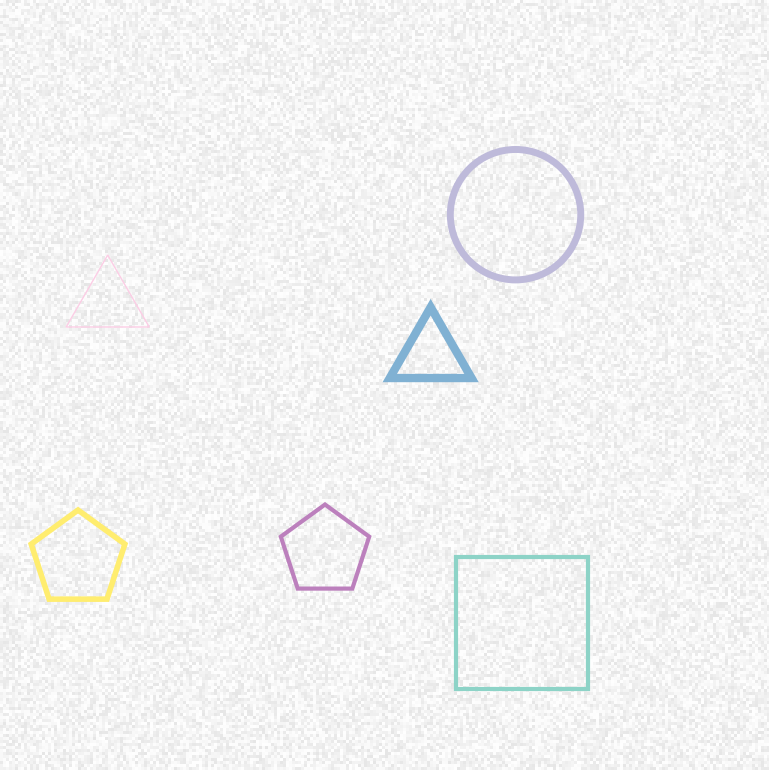[{"shape": "square", "thickness": 1.5, "radius": 0.43, "center": [0.678, 0.191]}, {"shape": "circle", "thickness": 2.5, "radius": 0.42, "center": [0.67, 0.721]}, {"shape": "triangle", "thickness": 3, "radius": 0.31, "center": [0.559, 0.54]}, {"shape": "triangle", "thickness": 0.5, "radius": 0.31, "center": [0.14, 0.606]}, {"shape": "pentagon", "thickness": 1.5, "radius": 0.3, "center": [0.422, 0.284]}, {"shape": "pentagon", "thickness": 2, "radius": 0.32, "center": [0.101, 0.274]}]